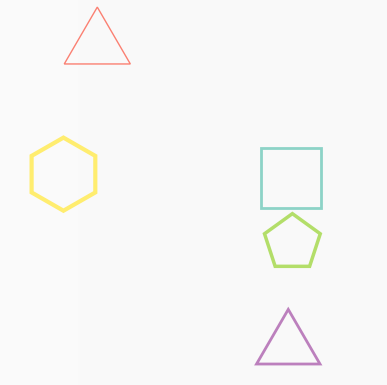[{"shape": "square", "thickness": 2, "radius": 0.39, "center": [0.75, 0.538]}, {"shape": "triangle", "thickness": 1, "radius": 0.49, "center": [0.251, 0.883]}, {"shape": "pentagon", "thickness": 2.5, "radius": 0.38, "center": [0.755, 0.369]}, {"shape": "triangle", "thickness": 2, "radius": 0.47, "center": [0.744, 0.102]}, {"shape": "hexagon", "thickness": 3, "radius": 0.47, "center": [0.164, 0.548]}]